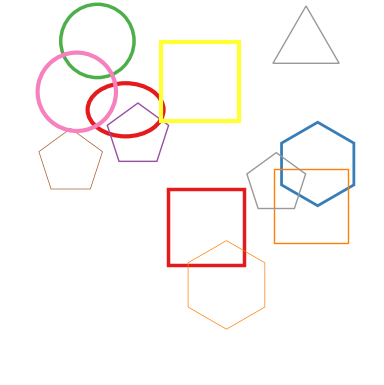[{"shape": "oval", "thickness": 3, "radius": 0.49, "center": [0.326, 0.715]}, {"shape": "square", "thickness": 2.5, "radius": 0.49, "center": [0.535, 0.409]}, {"shape": "hexagon", "thickness": 2, "radius": 0.54, "center": [0.825, 0.574]}, {"shape": "circle", "thickness": 2.5, "radius": 0.48, "center": [0.253, 0.894]}, {"shape": "pentagon", "thickness": 1, "radius": 0.42, "center": [0.358, 0.649]}, {"shape": "hexagon", "thickness": 0.5, "radius": 0.58, "center": [0.588, 0.26]}, {"shape": "square", "thickness": 1, "radius": 0.48, "center": [0.807, 0.464]}, {"shape": "square", "thickness": 3, "radius": 0.51, "center": [0.52, 0.788]}, {"shape": "pentagon", "thickness": 0.5, "radius": 0.43, "center": [0.184, 0.579]}, {"shape": "circle", "thickness": 3, "radius": 0.51, "center": [0.199, 0.762]}, {"shape": "triangle", "thickness": 1, "radius": 0.5, "center": [0.795, 0.885]}, {"shape": "pentagon", "thickness": 1, "radius": 0.4, "center": [0.718, 0.523]}]